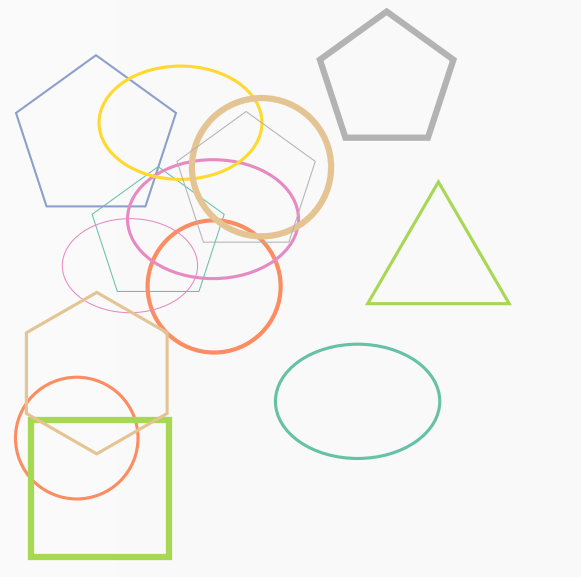[{"shape": "oval", "thickness": 1.5, "radius": 0.71, "center": [0.615, 0.304]}, {"shape": "pentagon", "thickness": 0.5, "radius": 0.6, "center": [0.272, 0.591]}, {"shape": "circle", "thickness": 2, "radius": 0.57, "center": [0.368, 0.503]}, {"shape": "circle", "thickness": 1.5, "radius": 0.53, "center": [0.132, 0.241]}, {"shape": "pentagon", "thickness": 1, "radius": 0.72, "center": [0.165, 0.759]}, {"shape": "oval", "thickness": 1.5, "radius": 0.74, "center": [0.366, 0.62]}, {"shape": "oval", "thickness": 0.5, "radius": 0.58, "center": [0.224, 0.539]}, {"shape": "square", "thickness": 3, "radius": 0.59, "center": [0.172, 0.153]}, {"shape": "triangle", "thickness": 1.5, "radius": 0.7, "center": [0.754, 0.544]}, {"shape": "oval", "thickness": 1.5, "radius": 0.7, "center": [0.31, 0.787]}, {"shape": "circle", "thickness": 3, "radius": 0.6, "center": [0.45, 0.71]}, {"shape": "hexagon", "thickness": 1.5, "radius": 0.7, "center": [0.166, 0.353]}, {"shape": "pentagon", "thickness": 0.5, "radius": 0.63, "center": [0.423, 0.681]}, {"shape": "pentagon", "thickness": 3, "radius": 0.6, "center": [0.665, 0.858]}]